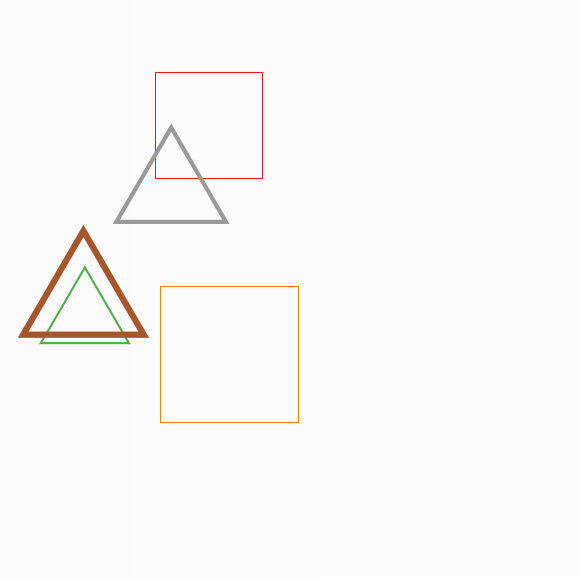[{"shape": "square", "thickness": 0.5, "radius": 0.46, "center": [0.358, 0.783]}, {"shape": "triangle", "thickness": 1, "radius": 0.44, "center": [0.146, 0.449]}, {"shape": "square", "thickness": 0.5, "radius": 0.59, "center": [0.394, 0.386]}, {"shape": "triangle", "thickness": 3, "radius": 0.6, "center": [0.144, 0.479]}, {"shape": "triangle", "thickness": 2, "radius": 0.54, "center": [0.294, 0.669]}]